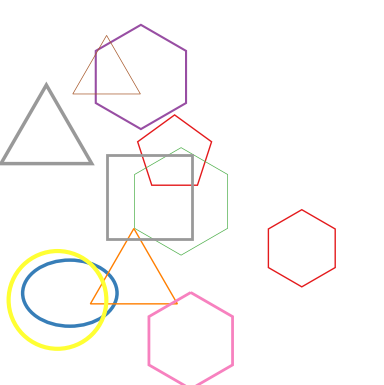[{"shape": "pentagon", "thickness": 1, "radius": 0.5, "center": [0.454, 0.601]}, {"shape": "hexagon", "thickness": 1, "radius": 0.5, "center": [0.784, 0.355]}, {"shape": "oval", "thickness": 2.5, "radius": 0.61, "center": [0.181, 0.239]}, {"shape": "hexagon", "thickness": 0.5, "radius": 0.7, "center": [0.47, 0.477]}, {"shape": "hexagon", "thickness": 1.5, "radius": 0.68, "center": [0.366, 0.8]}, {"shape": "triangle", "thickness": 1, "radius": 0.65, "center": [0.348, 0.276]}, {"shape": "circle", "thickness": 3, "radius": 0.63, "center": [0.149, 0.221]}, {"shape": "triangle", "thickness": 0.5, "radius": 0.51, "center": [0.277, 0.807]}, {"shape": "hexagon", "thickness": 2, "radius": 0.63, "center": [0.495, 0.115]}, {"shape": "square", "thickness": 2, "radius": 0.55, "center": [0.388, 0.489]}, {"shape": "triangle", "thickness": 2.5, "radius": 0.68, "center": [0.12, 0.643]}]